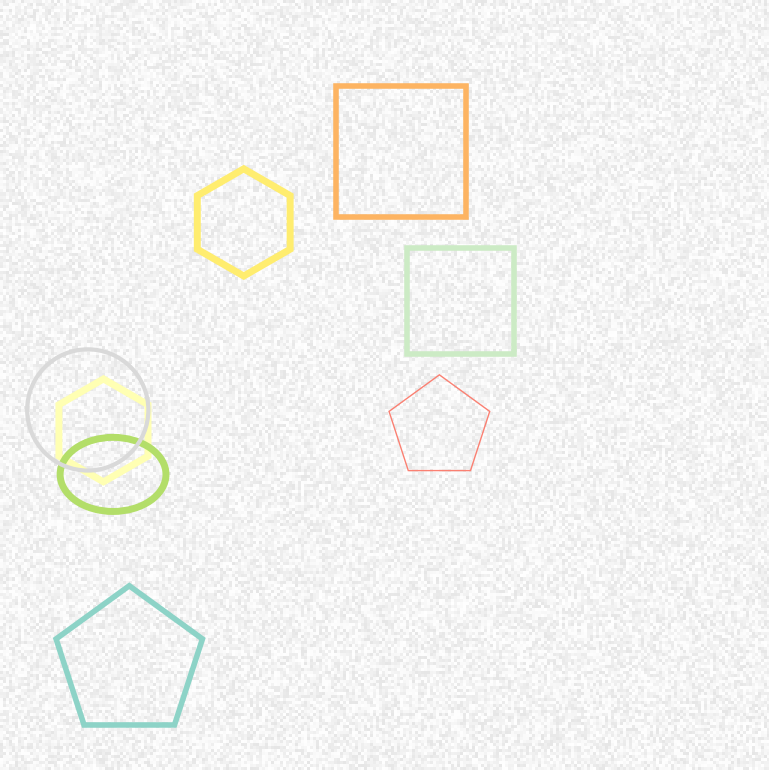[{"shape": "pentagon", "thickness": 2, "radius": 0.5, "center": [0.168, 0.139]}, {"shape": "hexagon", "thickness": 2.5, "radius": 0.33, "center": [0.134, 0.441]}, {"shape": "pentagon", "thickness": 0.5, "radius": 0.34, "center": [0.571, 0.444]}, {"shape": "square", "thickness": 2, "radius": 0.42, "center": [0.521, 0.803]}, {"shape": "oval", "thickness": 2.5, "radius": 0.34, "center": [0.147, 0.384]}, {"shape": "circle", "thickness": 1.5, "radius": 0.39, "center": [0.114, 0.468]}, {"shape": "square", "thickness": 2, "radius": 0.35, "center": [0.598, 0.609]}, {"shape": "hexagon", "thickness": 2.5, "radius": 0.35, "center": [0.317, 0.711]}]